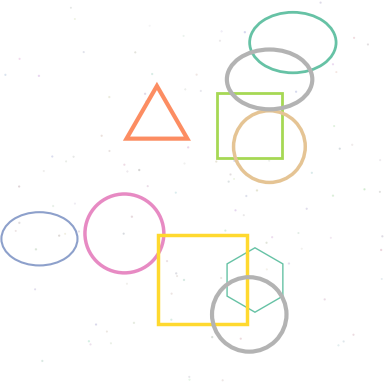[{"shape": "oval", "thickness": 2, "radius": 0.56, "center": [0.761, 0.889]}, {"shape": "hexagon", "thickness": 1, "radius": 0.42, "center": [0.662, 0.273]}, {"shape": "triangle", "thickness": 3, "radius": 0.46, "center": [0.408, 0.685]}, {"shape": "oval", "thickness": 1.5, "radius": 0.49, "center": [0.102, 0.38]}, {"shape": "circle", "thickness": 2.5, "radius": 0.51, "center": [0.323, 0.394]}, {"shape": "square", "thickness": 2, "radius": 0.42, "center": [0.648, 0.673]}, {"shape": "square", "thickness": 2.5, "radius": 0.58, "center": [0.526, 0.275]}, {"shape": "circle", "thickness": 2.5, "radius": 0.47, "center": [0.7, 0.619]}, {"shape": "oval", "thickness": 3, "radius": 0.55, "center": [0.7, 0.794]}, {"shape": "circle", "thickness": 3, "radius": 0.48, "center": [0.647, 0.183]}]